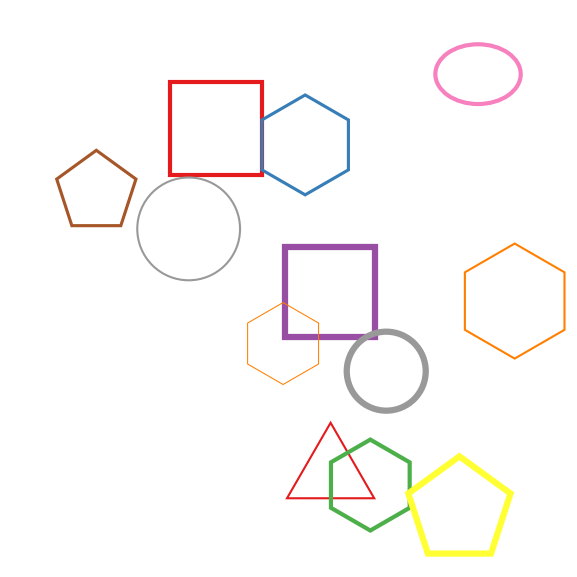[{"shape": "square", "thickness": 2, "radius": 0.4, "center": [0.374, 0.777]}, {"shape": "triangle", "thickness": 1, "radius": 0.44, "center": [0.572, 0.18]}, {"shape": "hexagon", "thickness": 1.5, "radius": 0.43, "center": [0.528, 0.748]}, {"shape": "hexagon", "thickness": 2, "radius": 0.39, "center": [0.641, 0.159]}, {"shape": "square", "thickness": 3, "radius": 0.39, "center": [0.572, 0.494]}, {"shape": "hexagon", "thickness": 1, "radius": 0.5, "center": [0.891, 0.478]}, {"shape": "hexagon", "thickness": 0.5, "radius": 0.35, "center": [0.49, 0.404]}, {"shape": "pentagon", "thickness": 3, "radius": 0.47, "center": [0.796, 0.116]}, {"shape": "pentagon", "thickness": 1.5, "radius": 0.36, "center": [0.167, 0.667]}, {"shape": "oval", "thickness": 2, "radius": 0.37, "center": [0.828, 0.871]}, {"shape": "circle", "thickness": 1, "radius": 0.44, "center": [0.327, 0.603]}, {"shape": "circle", "thickness": 3, "radius": 0.34, "center": [0.669, 0.356]}]